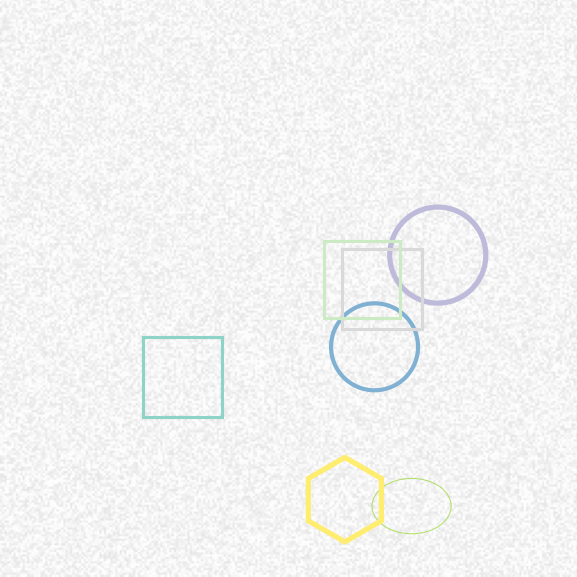[{"shape": "square", "thickness": 1.5, "radius": 0.34, "center": [0.316, 0.346]}, {"shape": "circle", "thickness": 2.5, "radius": 0.42, "center": [0.758, 0.557]}, {"shape": "circle", "thickness": 2, "radius": 0.38, "center": [0.649, 0.399]}, {"shape": "oval", "thickness": 0.5, "radius": 0.34, "center": [0.713, 0.123]}, {"shape": "square", "thickness": 1.5, "radius": 0.35, "center": [0.662, 0.499]}, {"shape": "square", "thickness": 1.5, "radius": 0.33, "center": [0.627, 0.515]}, {"shape": "hexagon", "thickness": 2.5, "radius": 0.37, "center": [0.597, 0.134]}]